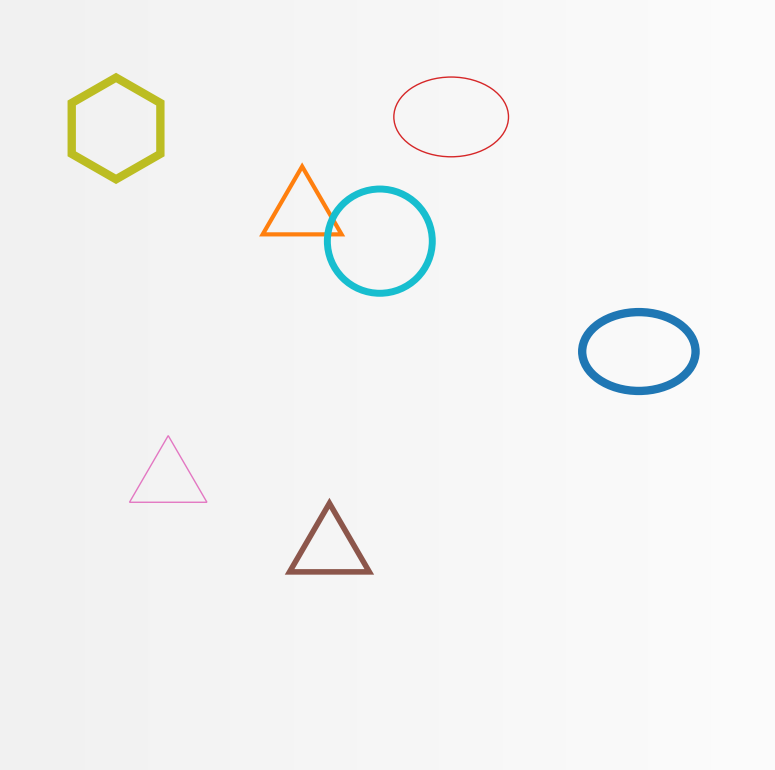[{"shape": "oval", "thickness": 3, "radius": 0.37, "center": [0.824, 0.543]}, {"shape": "triangle", "thickness": 1.5, "radius": 0.29, "center": [0.39, 0.725]}, {"shape": "oval", "thickness": 0.5, "radius": 0.37, "center": [0.582, 0.848]}, {"shape": "triangle", "thickness": 2, "radius": 0.3, "center": [0.425, 0.287]}, {"shape": "triangle", "thickness": 0.5, "radius": 0.29, "center": [0.217, 0.377]}, {"shape": "hexagon", "thickness": 3, "radius": 0.33, "center": [0.15, 0.833]}, {"shape": "circle", "thickness": 2.5, "radius": 0.34, "center": [0.49, 0.687]}]